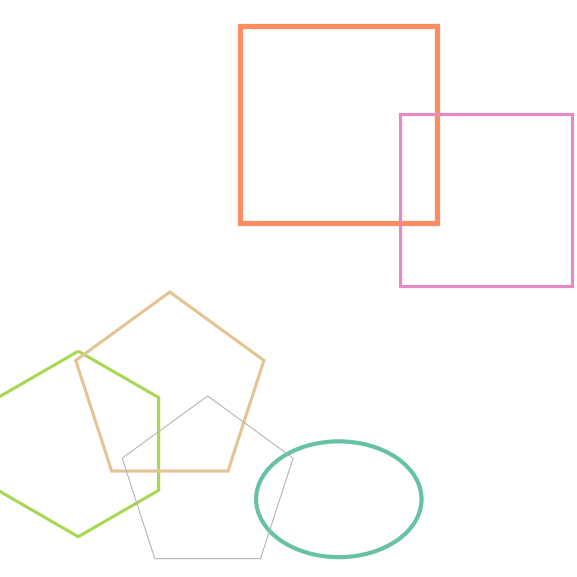[{"shape": "oval", "thickness": 2, "radius": 0.72, "center": [0.587, 0.135]}, {"shape": "square", "thickness": 2.5, "radius": 0.85, "center": [0.587, 0.784]}, {"shape": "square", "thickness": 1.5, "radius": 0.74, "center": [0.841, 0.652]}, {"shape": "hexagon", "thickness": 1.5, "radius": 0.8, "center": [0.136, 0.23]}, {"shape": "pentagon", "thickness": 1.5, "radius": 0.86, "center": [0.294, 0.322]}, {"shape": "pentagon", "thickness": 0.5, "radius": 0.78, "center": [0.36, 0.158]}]